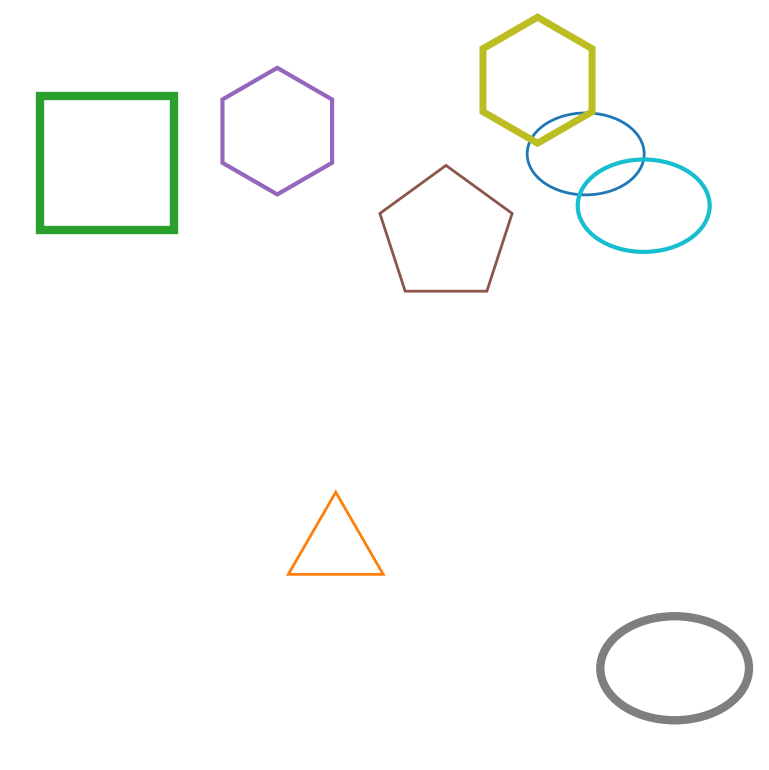[{"shape": "oval", "thickness": 1, "radius": 0.38, "center": [0.761, 0.8]}, {"shape": "triangle", "thickness": 1, "radius": 0.36, "center": [0.436, 0.29]}, {"shape": "square", "thickness": 3, "radius": 0.43, "center": [0.139, 0.788]}, {"shape": "hexagon", "thickness": 1.5, "radius": 0.41, "center": [0.36, 0.83]}, {"shape": "pentagon", "thickness": 1, "radius": 0.45, "center": [0.579, 0.695]}, {"shape": "oval", "thickness": 3, "radius": 0.48, "center": [0.876, 0.132]}, {"shape": "hexagon", "thickness": 2.5, "radius": 0.41, "center": [0.698, 0.896]}, {"shape": "oval", "thickness": 1.5, "radius": 0.43, "center": [0.836, 0.733]}]